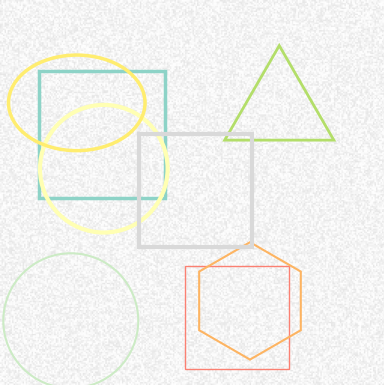[{"shape": "square", "thickness": 2.5, "radius": 0.82, "center": [0.265, 0.651]}, {"shape": "circle", "thickness": 3, "radius": 0.83, "center": [0.27, 0.562]}, {"shape": "square", "thickness": 1, "radius": 0.67, "center": [0.615, 0.175]}, {"shape": "hexagon", "thickness": 1.5, "radius": 0.76, "center": [0.649, 0.218]}, {"shape": "triangle", "thickness": 2, "radius": 0.82, "center": [0.725, 0.718]}, {"shape": "square", "thickness": 3, "radius": 0.73, "center": [0.507, 0.505]}, {"shape": "circle", "thickness": 1.5, "radius": 0.88, "center": [0.184, 0.167]}, {"shape": "oval", "thickness": 2.5, "radius": 0.89, "center": [0.199, 0.733]}]